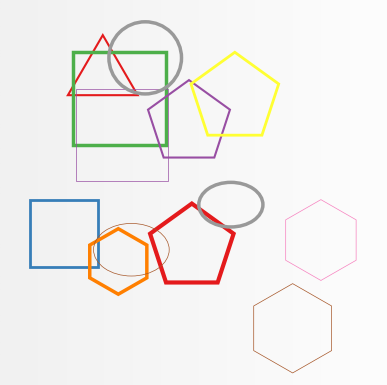[{"shape": "triangle", "thickness": 1.5, "radius": 0.52, "center": [0.265, 0.805]}, {"shape": "pentagon", "thickness": 3, "radius": 0.57, "center": [0.495, 0.358]}, {"shape": "square", "thickness": 2, "radius": 0.43, "center": [0.165, 0.395]}, {"shape": "square", "thickness": 2.5, "radius": 0.6, "center": [0.307, 0.744]}, {"shape": "square", "thickness": 0.5, "radius": 0.6, "center": [0.315, 0.648]}, {"shape": "pentagon", "thickness": 1.5, "radius": 0.56, "center": [0.488, 0.681]}, {"shape": "hexagon", "thickness": 2.5, "radius": 0.43, "center": [0.305, 0.321]}, {"shape": "pentagon", "thickness": 2, "radius": 0.6, "center": [0.606, 0.745]}, {"shape": "oval", "thickness": 0.5, "radius": 0.49, "center": [0.339, 0.351]}, {"shape": "hexagon", "thickness": 0.5, "radius": 0.58, "center": [0.755, 0.147]}, {"shape": "hexagon", "thickness": 0.5, "radius": 0.52, "center": [0.828, 0.377]}, {"shape": "circle", "thickness": 2.5, "radius": 0.47, "center": [0.375, 0.85]}, {"shape": "oval", "thickness": 2.5, "radius": 0.41, "center": [0.596, 0.468]}]